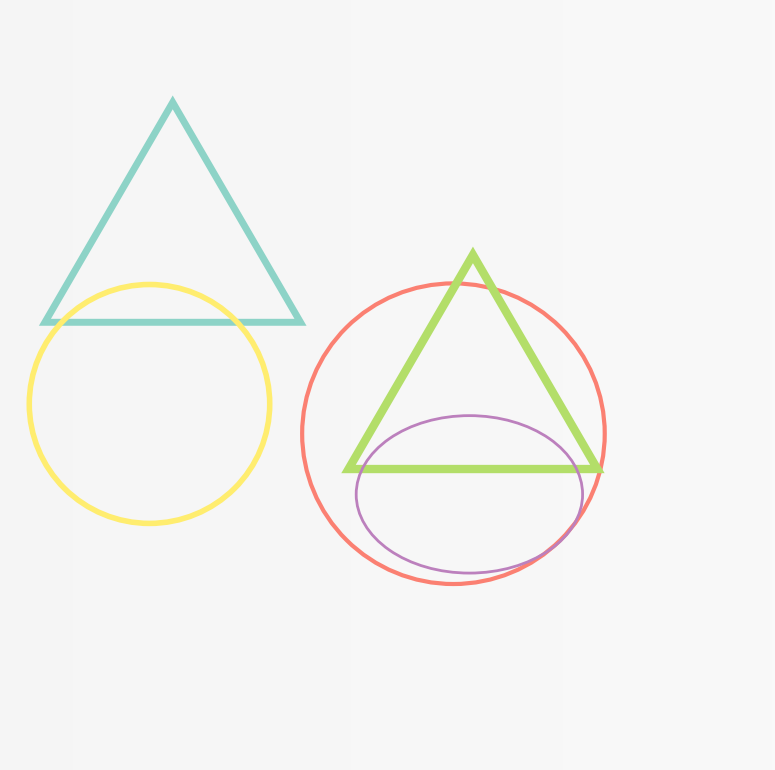[{"shape": "triangle", "thickness": 2.5, "radius": 0.95, "center": [0.223, 0.677]}, {"shape": "circle", "thickness": 1.5, "radius": 0.98, "center": [0.585, 0.437]}, {"shape": "triangle", "thickness": 3, "radius": 0.93, "center": [0.61, 0.484]}, {"shape": "oval", "thickness": 1, "radius": 0.73, "center": [0.606, 0.358]}, {"shape": "circle", "thickness": 2, "radius": 0.78, "center": [0.193, 0.475]}]